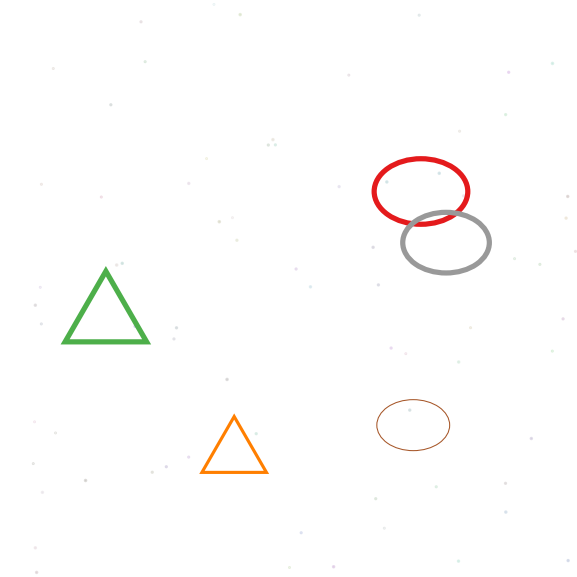[{"shape": "oval", "thickness": 2.5, "radius": 0.41, "center": [0.729, 0.668]}, {"shape": "triangle", "thickness": 2.5, "radius": 0.41, "center": [0.183, 0.448]}, {"shape": "triangle", "thickness": 1.5, "radius": 0.32, "center": [0.406, 0.213]}, {"shape": "oval", "thickness": 0.5, "radius": 0.32, "center": [0.716, 0.263]}, {"shape": "oval", "thickness": 2.5, "radius": 0.37, "center": [0.772, 0.579]}]